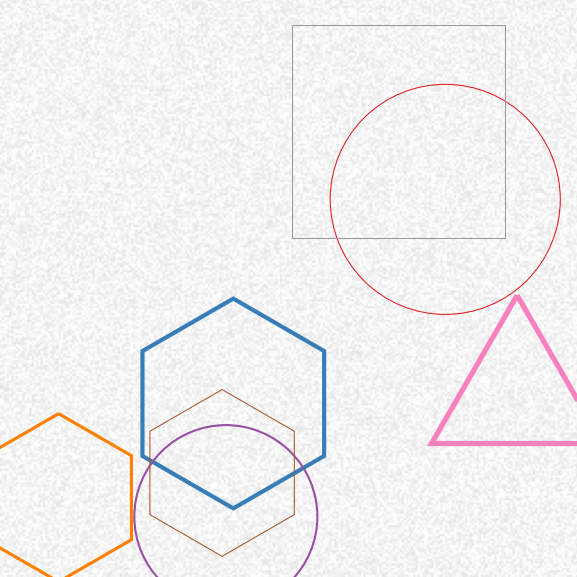[{"shape": "circle", "thickness": 0.5, "radius": 1.0, "center": [0.771, 0.654]}, {"shape": "hexagon", "thickness": 2, "radius": 0.91, "center": [0.404, 0.3]}, {"shape": "circle", "thickness": 1, "radius": 0.79, "center": [0.391, 0.105]}, {"shape": "hexagon", "thickness": 1.5, "radius": 0.73, "center": [0.102, 0.137]}, {"shape": "hexagon", "thickness": 0.5, "radius": 0.72, "center": [0.385, 0.18]}, {"shape": "triangle", "thickness": 2.5, "radius": 0.86, "center": [0.895, 0.317]}, {"shape": "square", "thickness": 0.5, "radius": 0.92, "center": [0.69, 0.771]}]